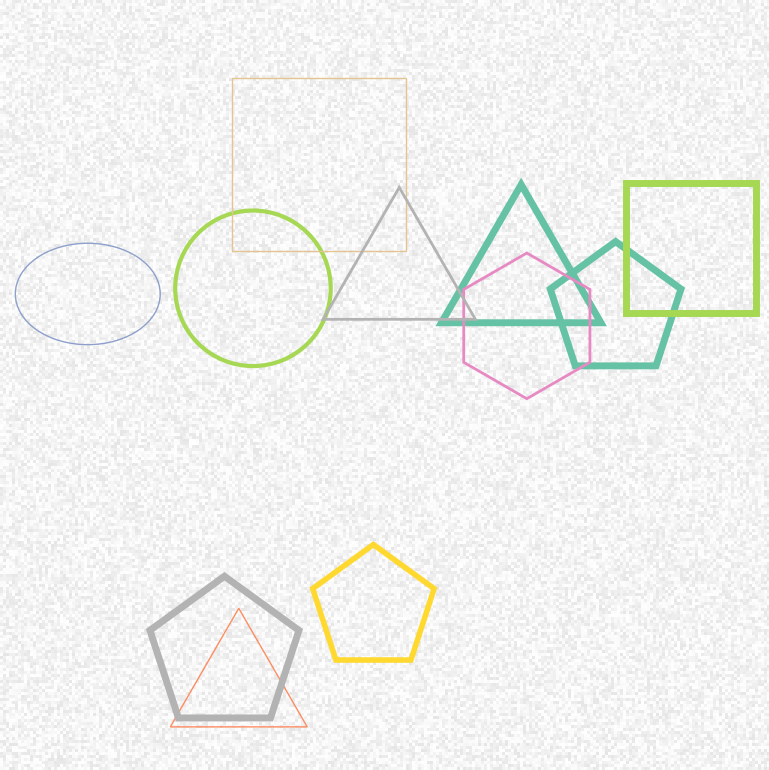[{"shape": "pentagon", "thickness": 2.5, "radius": 0.45, "center": [0.8, 0.597]}, {"shape": "triangle", "thickness": 2.5, "radius": 0.6, "center": [0.677, 0.641]}, {"shape": "triangle", "thickness": 0.5, "radius": 0.51, "center": [0.31, 0.107]}, {"shape": "oval", "thickness": 0.5, "radius": 0.47, "center": [0.114, 0.618]}, {"shape": "hexagon", "thickness": 1, "radius": 0.47, "center": [0.684, 0.577]}, {"shape": "circle", "thickness": 1.5, "radius": 0.5, "center": [0.329, 0.626]}, {"shape": "square", "thickness": 2.5, "radius": 0.42, "center": [0.898, 0.678]}, {"shape": "pentagon", "thickness": 2, "radius": 0.41, "center": [0.485, 0.21]}, {"shape": "square", "thickness": 0.5, "radius": 0.56, "center": [0.414, 0.786]}, {"shape": "triangle", "thickness": 1, "radius": 0.57, "center": [0.519, 0.642]}, {"shape": "pentagon", "thickness": 2.5, "radius": 0.51, "center": [0.292, 0.15]}]